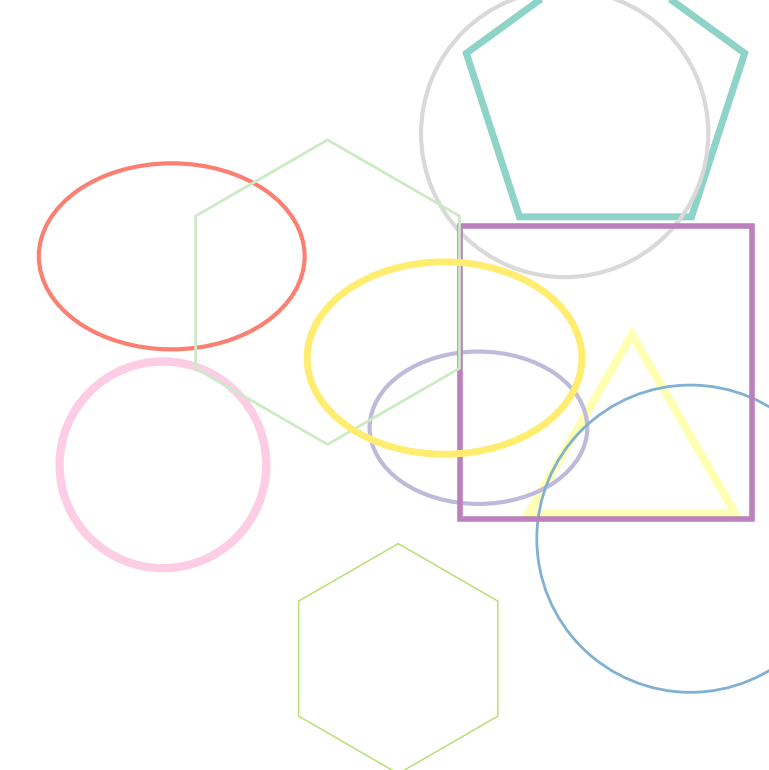[{"shape": "pentagon", "thickness": 2.5, "radius": 0.95, "center": [0.786, 0.872]}, {"shape": "triangle", "thickness": 3, "radius": 0.77, "center": [0.821, 0.411]}, {"shape": "oval", "thickness": 1.5, "radius": 0.71, "center": [0.621, 0.444]}, {"shape": "oval", "thickness": 1.5, "radius": 0.86, "center": [0.223, 0.667]}, {"shape": "circle", "thickness": 1, "radius": 1.0, "center": [0.897, 0.3]}, {"shape": "hexagon", "thickness": 0.5, "radius": 0.75, "center": [0.517, 0.145]}, {"shape": "circle", "thickness": 3, "radius": 0.67, "center": [0.212, 0.396]}, {"shape": "circle", "thickness": 1.5, "radius": 0.93, "center": [0.733, 0.827]}, {"shape": "square", "thickness": 2, "radius": 0.95, "center": [0.787, 0.516]}, {"shape": "hexagon", "thickness": 1, "radius": 0.99, "center": [0.425, 0.621]}, {"shape": "oval", "thickness": 2.5, "radius": 0.89, "center": [0.577, 0.535]}]